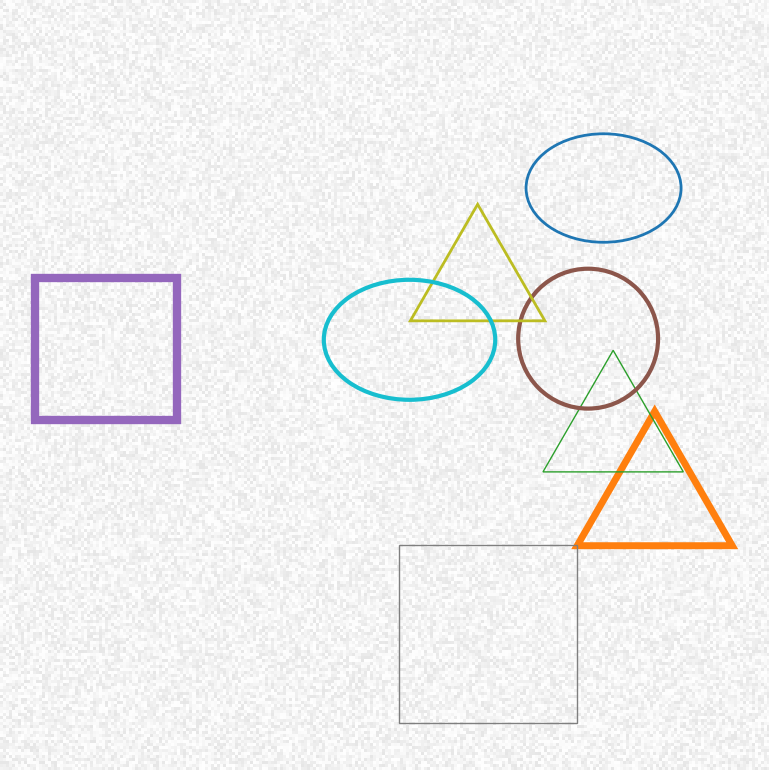[{"shape": "oval", "thickness": 1, "radius": 0.5, "center": [0.784, 0.756]}, {"shape": "triangle", "thickness": 2.5, "radius": 0.58, "center": [0.85, 0.349]}, {"shape": "triangle", "thickness": 0.5, "radius": 0.53, "center": [0.796, 0.44]}, {"shape": "square", "thickness": 3, "radius": 0.46, "center": [0.138, 0.547]}, {"shape": "circle", "thickness": 1.5, "radius": 0.45, "center": [0.764, 0.56]}, {"shape": "square", "thickness": 0.5, "radius": 0.58, "center": [0.634, 0.177]}, {"shape": "triangle", "thickness": 1, "radius": 0.5, "center": [0.62, 0.634]}, {"shape": "oval", "thickness": 1.5, "radius": 0.56, "center": [0.532, 0.559]}]